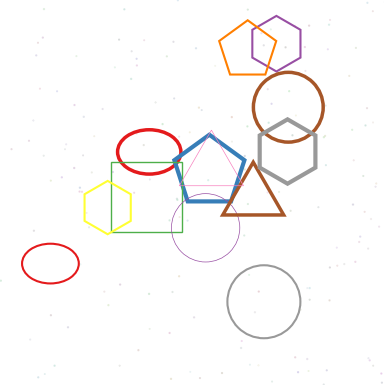[{"shape": "oval", "thickness": 2.5, "radius": 0.41, "center": [0.388, 0.605]}, {"shape": "oval", "thickness": 1.5, "radius": 0.37, "center": [0.131, 0.315]}, {"shape": "pentagon", "thickness": 3, "radius": 0.48, "center": [0.544, 0.554]}, {"shape": "square", "thickness": 1, "radius": 0.46, "center": [0.38, 0.488]}, {"shape": "hexagon", "thickness": 1.5, "radius": 0.36, "center": [0.718, 0.887]}, {"shape": "circle", "thickness": 0.5, "radius": 0.44, "center": [0.534, 0.408]}, {"shape": "pentagon", "thickness": 1.5, "radius": 0.39, "center": [0.643, 0.869]}, {"shape": "hexagon", "thickness": 1.5, "radius": 0.35, "center": [0.28, 0.461]}, {"shape": "triangle", "thickness": 2.5, "radius": 0.46, "center": [0.658, 0.487]}, {"shape": "circle", "thickness": 2.5, "radius": 0.45, "center": [0.749, 0.721]}, {"shape": "triangle", "thickness": 0.5, "radius": 0.48, "center": [0.549, 0.566]}, {"shape": "hexagon", "thickness": 3, "radius": 0.42, "center": [0.747, 0.606]}, {"shape": "circle", "thickness": 1.5, "radius": 0.47, "center": [0.685, 0.216]}]